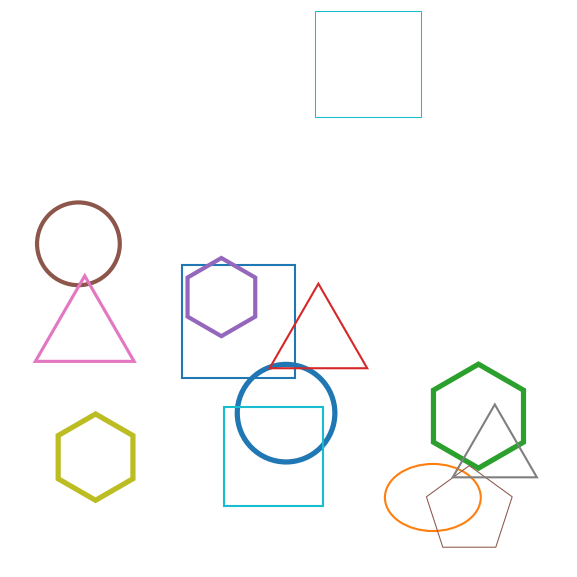[{"shape": "square", "thickness": 1, "radius": 0.49, "center": [0.413, 0.443]}, {"shape": "circle", "thickness": 2.5, "radius": 0.42, "center": [0.495, 0.284]}, {"shape": "oval", "thickness": 1, "radius": 0.41, "center": [0.75, 0.138]}, {"shape": "hexagon", "thickness": 2.5, "radius": 0.45, "center": [0.829, 0.279]}, {"shape": "triangle", "thickness": 1, "radius": 0.49, "center": [0.551, 0.41]}, {"shape": "hexagon", "thickness": 2, "radius": 0.34, "center": [0.383, 0.485]}, {"shape": "pentagon", "thickness": 0.5, "radius": 0.39, "center": [0.813, 0.115]}, {"shape": "circle", "thickness": 2, "radius": 0.36, "center": [0.136, 0.577]}, {"shape": "triangle", "thickness": 1.5, "radius": 0.49, "center": [0.147, 0.423]}, {"shape": "triangle", "thickness": 1, "radius": 0.42, "center": [0.857, 0.215]}, {"shape": "hexagon", "thickness": 2.5, "radius": 0.37, "center": [0.165, 0.208]}, {"shape": "square", "thickness": 0.5, "radius": 0.46, "center": [0.637, 0.888]}, {"shape": "square", "thickness": 1, "radius": 0.43, "center": [0.473, 0.209]}]